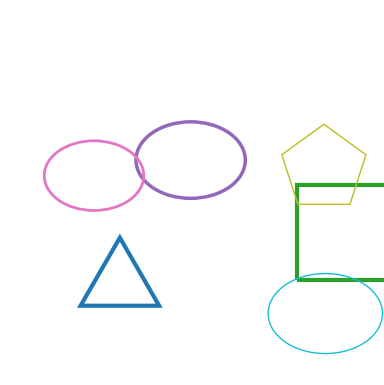[{"shape": "triangle", "thickness": 3, "radius": 0.59, "center": [0.311, 0.265]}, {"shape": "square", "thickness": 3, "radius": 0.62, "center": [0.895, 0.396]}, {"shape": "oval", "thickness": 2.5, "radius": 0.71, "center": [0.495, 0.584]}, {"shape": "oval", "thickness": 2, "radius": 0.65, "center": [0.244, 0.544]}, {"shape": "pentagon", "thickness": 1, "radius": 0.57, "center": [0.841, 0.562]}, {"shape": "oval", "thickness": 1, "radius": 0.74, "center": [0.845, 0.186]}]